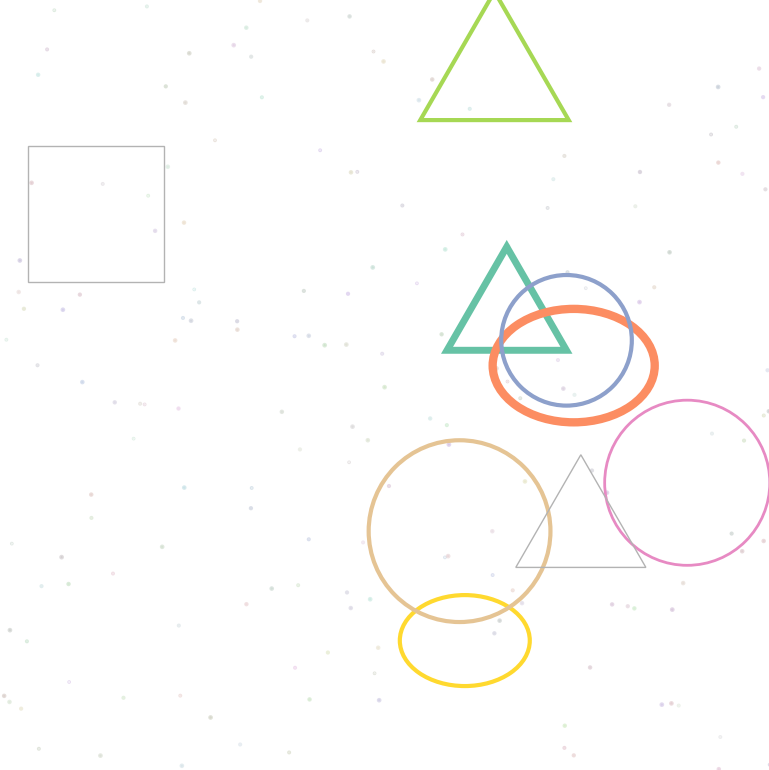[{"shape": "triangle", "thickness": 2.5, "radius": 0.45, "center": [0.658, 0.59]}, {"shape": "oval", "thickness": 3, "radius": 0.53, "center": [0.745, 0.525]}, {"shape": "circle", "thickness": 1.5, "radius": 0.42, "center": [0.736, 0.558]}, {"shape": "circle", "thickness": 1, "radius": 0.54, "center": [0.893, 0.373]}, {"shape": "triangle", "thickness": 1.5, "radius": 0.56, "center": [0.642, 0.9]}, {"shape": "oval", "thickness": 1.5, "radius": 0.42, "center": [0.604, 0.168]}, {"shape": "circle", "thickness": 1.5, "radius": 0.59, "center": [0.597, 0.31]}, {"shape": "square", "thickness": 0.5, "radius": 0.44, "center": [0.124, 0.723]}, {"shape": "triangle", "thickness": 0.5, "radius": 0.49, "center": [0.754, 0.312]}]